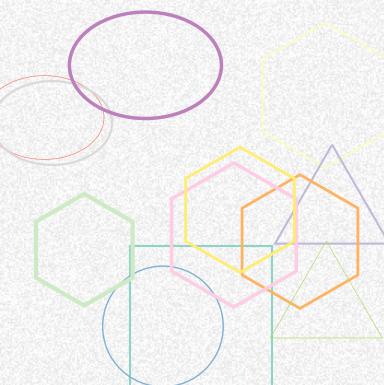[{"shape": "square", "thickness": 1.5, "radius": 0.92, "center": [0.523, 0.177]}, {"shape": "hexagon", "thickness": 1, "radius": 0.94, "center": [0.844, 0.753]}, {"shape": "triangle", "thickness": 1.5, "radius": 0.86, "center": [0.863, 0.453]}, {"shape": "oval", "thickness": 0.5, "radius": 0.78, "center": [0.115, 0.695]}, {"shape": "circle", "thickness": 1, "radius": 0.78, "center": [0.423, 0.152]}, {"shape": "hexagon", "thickness": 2, "radius": 0.87, "center": [0.779, 0.373]}, {"shape": "triangle", "thickness": 0.5, "radius": 0.84, "center": [0.848, 0.206]}, {"shape": "hexagon", "thickness": 2.5, "radius": 0.94, "center": [0.608, 0.39]}, {"shape": "oval", "thickness": 1.5, "radius": 0.78, "center": [0.136, 0.68]}, {"shape": "oval", "thickness": 2.5, "radius": 0.99, "center": [0.378, 0.83]}, {"shape": "hexagon", "thickness": 3, "radius": 0.73, "center": [0.219, 0.351]}, {"shape": "hexagon", "thickness": 2, "radius": 0.81, "center": [0.623, 0.455]}]